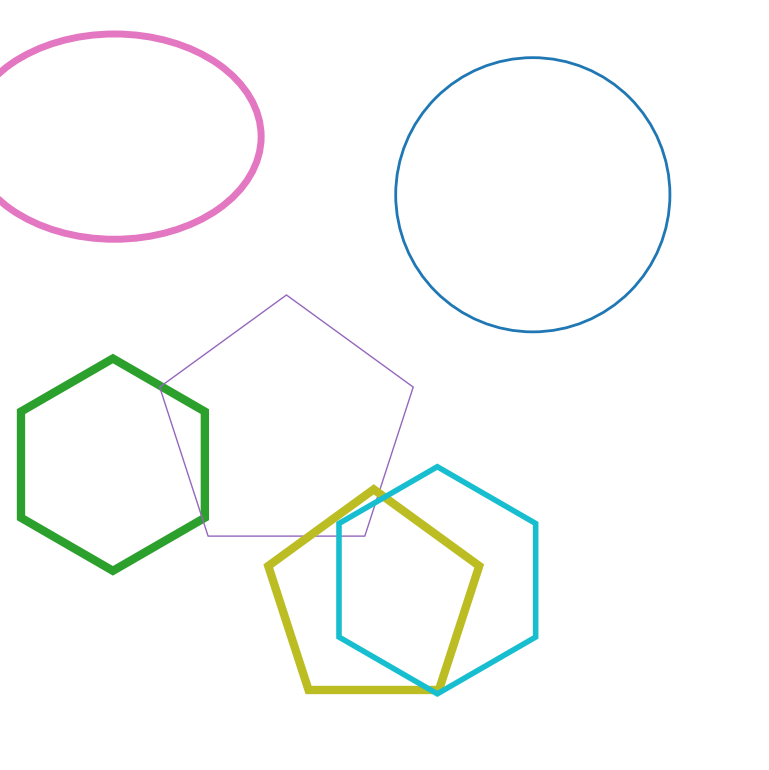[{"shape": "circle", "thickness": 1, "radius": 0.89, "center": [0.692, 0.747]}, {"shape": "hexagon", "thickness": 3, "radius": 0.69, "center": [0.147, 0.397]}, {"shape": "pentagon", "thickness": 0.5, "radius": 0.87, "center": [0.372, 0.444]}, {"shape": "oval", "thickness": 2.5, "radius": 0.95, "center": [0.149, 0.823]}, {"shape": "pentagon", "thickness": 3, "radius": 0.72, "center": [0.485, 0.22]}, {"shape": "hexagon", "thickness": 2, "radius": 0.74, "center": [0.568, 0.246]}]